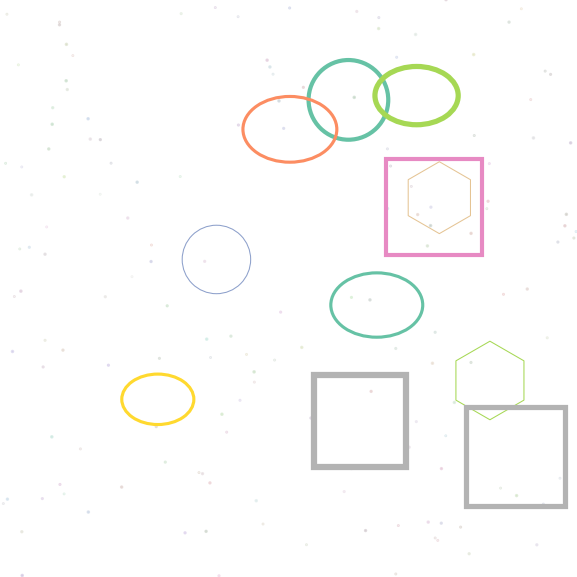[{"shape": "oval", "thickness": 1.5, "radius": 0.4, "center": [0.652, 0.471]}, {"shape": "circle", "thickness": 2, "radius": 0.34, "center": [0.603, 0.826]}, {"shape": "oval", "thickness": 1.5, "radius": 0.41, "center": [0.502, 0.775]}, {"shape": "circle", "thickness": 0.5, "radius": 0.3, "center": [0.375, 0.55]}, {"shape": "square", "thickness": 2, "radius": 0.41, "center": [0.752, 0.641]}, {"shape": "oval", "thickness": 2.5, "radius": 0.36, "center": [0.721, 0.834]}, {"shape": "hexagon", "thickness": 0.5, "radius": 0.34, "center": [0.848, 0.34]}, {"shape": "oval", "thickness": 1.5, "radius": 0.31, "center": [0.273, 0.308]}, {"shape": "hexagon", "thickness": 0.5, "radius": 0.31, "center": [0.761, 0.657]}, {"shape": "square", "thickness": 3, "radius": 0.4, "center": [0.623, 0.27]}, {"shape": "square", "thickness": 2.5, "radius": 0.43, "center": [0.893, 0.208]}]